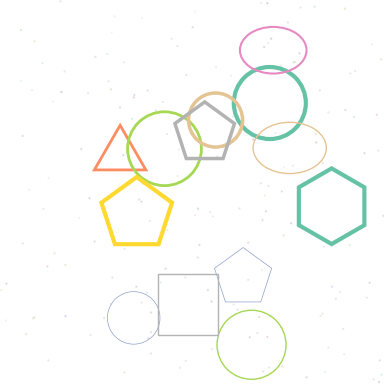[{"shape": "circle", "thickness": 3, "radius": 0.47, "center": [0.701, 0.732]}, {"shape": "hexagon", "thickness": 3, "radius": 0.49, "center": [0.861, 0.464]}, {"shape": "triangle", "thickness": 2, "radius": 0.39, "center": [0.312, 0.597]}, {"shape": "circle", "thickness": 0.5, "radius": 0.34, "center": [0.347, 0.174]}, {"shape": "pentagon", "thickness": 0.5, "radius": 0.39, "center": [0.631, 0.279]}, {"shape": "oval", "thickness": 1.5, "radius": 0.43, "center": [0.71, 0.87]}, {"shape": "circle", "thickness": 1, "radius": 0.45, "center": [0.653, 0.105]}, {"shape": "circle", "thickness": 2, "radius": 0.48, "center": [0.427, 0.614]}, {"shape": "pentagon", "thickness": 3, "radius": 0.48, "center": [0.355, 0.444]}, {"shape": "circle", "thickness": 2.5, "radius": 0.35, "center": [0.56, 0.688]}, {"shape": "oval", "thickness": 1, "radius": 0.48, "center": [0.753, 0.616]}, {"shape": "square", "thickness": 1, "radius": 0.39, "center": [0.488, 0.209]}, {"shape": "pentagon", "thickness": 2.5, "radius": 0.41, "center": [0.532, 0.654]}]